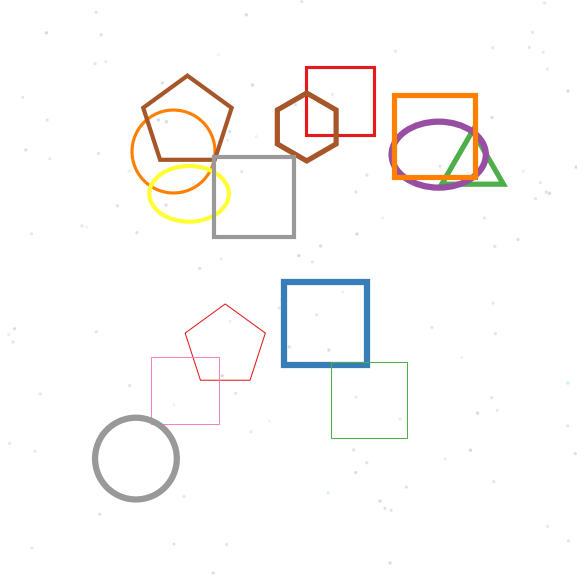[{"shape": "pentagon", "thickness": 0.5, "radius": 0.37, "center": [0.39, 0.4]}, {"shape": "square", "thickness": 1.5, "radius": 0.29, "center": [0.588, 0.825]}, {"shape": "square", "thickness": 3, "radius": 0.36, "center": [0.563, 0.439]}, {"shape": "triangle", "thickness": 2.5, "radius": 0.31, "center": [0.818, 0.711]}, {"shape": "square", "thickness": 0.5, "radius": 0.33, "center": [0.639, 0.306]}, {"shape": "oval", "thickness": 3, "radius": 0.41, "center": [0.76, 0.731]}, {"shape": "square", "thickness": 2.5, "radius": 0.35, "center": [0.753, 0.763]}, {"shape": "circle", "thickness": 1.5, "radius": 0.36, "center": [0.3, 0.737]}, {"shape": "oval", "thickness": 2, "radius": 0.34, "center": [0.327, 0.664]}, {"shape": "hexagon", "thickness": 2.5, "radius": 0.29, "center": [0.531, 0.779]}, {"shape": "pentagon", "thickness": 2, "radius": 0.4, "center": [0.325, 0.788]}, {"shape": "square", "thickness": 0.5, "radius": 0.29, "center": [0.32, 0.323]}, {"shape": "square", "thickness": 2, "radius": 0.35, "center": [0.44, 0.658]}, {"shape": "circle", "thickness": 3, "radius": 0.35, "center": [0.235, 0.205]}]